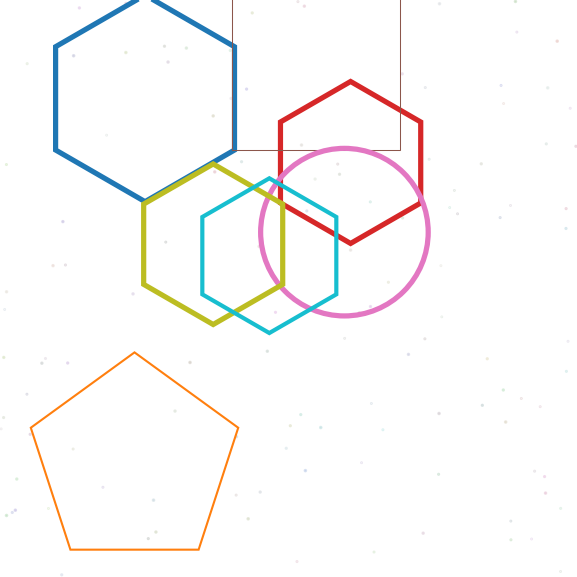[{"shape": "hexagon", "thickness": 2.5, "radius": 0.89, "center": [0.251, 0.829]}, {"shape": "pentagon", "thickness": 1, "radius": 0.94, "center": [0.233, 0.2]}, {"shape": "hexagon", "thickness": 2.5, "radius": 0.7, "center": [0.607, 0.718]}, {"shape": "square", "thickness": 0.5, "radius": 0.72, "center": [0.547, 0.885]}, {"shape": "circle", "thickness": 2.5, "radius": 0.73, "center": [0.596, 0.597]}, {"shape": "hexagon", "thickness": 2.5, "radius": 0.69, "center": [0.369, 0.576]}, {"shape": "hexagon", "thickness": 2, "radius": 0.67, "center": [0.466, 0.556]}]